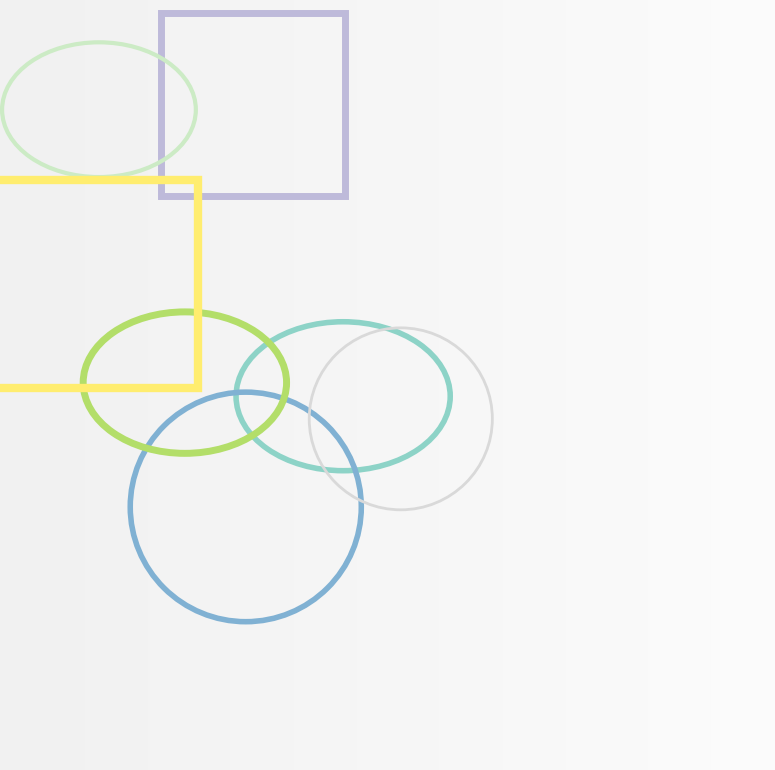[{"shape": "oval", "thickness": 2, "radius": 0.69, "center": [0.443, 0.485]}, {"shape": "square", "thickness": 2.5, "radius": 0.59, "center": [0.326, 0.864]}, {"shape": "circle", "thickness": 2, "radius": 0.75, "center": [0.317, 0.342]}, {"shape": "oval", "thickness": 2.5, "radius": 0.66, "center": [0.239, 0.503]}, {"shape": "circle", "thickness": 1, "radius": 0.59, "center": [0.517, 0.456]}, {"shape": "oval", "thickness": 1.5, "radius": 0.63, "center": [0.128, 0.858]}, {"shape": "square", "thickness": 3, "radius": 0.68, "center": [0.12, 0.631]}]